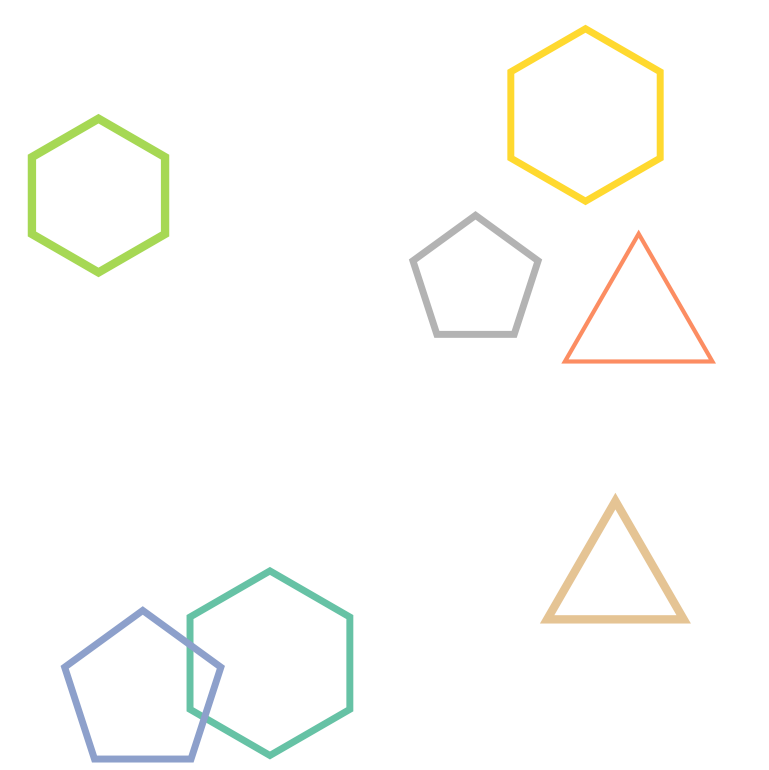[{"shape": "hexagon", "thickness": 2.5, "radius": 0.6, "center": [0.351, 0.139]}, {"shape": "triangle", "thickness": 1.5, "radius": 0.55, "center": [0.829, 0.586]}, {"shape": "pentagon", "thickness": 2.5, "radius": 0.53, "center": [0.185, 0.101]}, {"shape": "hexagon", "thickness": 3, "radius": 0.5, "center": [0.128, 0.746]}, {"shape": "hexagon", "thickness": 2.5, "radius": 0.56, "center": [0.76, 0.851]}, {"shape": "triangle", "thickness": 3, "radius": 0.51, "center": [0.799, 0.247]}, {"shape": "pentagon", "thickness": 2.5, "radius": 0.43, "center": [0.618, 0.635]}]